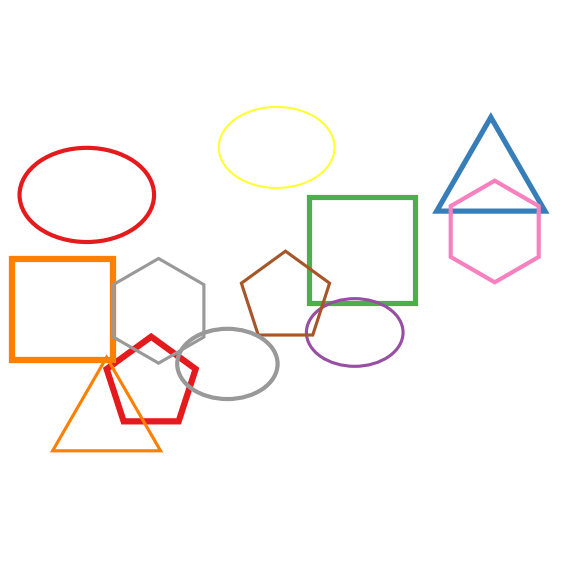[{"shape": "pentagon", "thickness": 3, "radius": 0.41, "center": [0.262, 0.335]}, {"shape": "oval", "thickness": 2, "radius": 0.58, "center": [0.15, 0.662]}, {"shape": "triangle", "thickness": 2.5, "radius": 0.54, "center": [0.85, 0.688]}, {"shape": "square", "thickness": 2.5, "radius": 0.46, "center": [0.626, 0.565]}, {"shape": "oval", "thickness": 1.5, "radius": 0.42, "center": [0.614, 0.423]}, {"shape": "square", "thickness": 3, "radius": 0.44, "center": [0.108, 0.463]}, {"shape": "triangle", "thickness": 1.5, "radius": 0.54, "center": [0.185, 0.272]}, {"shape": "oval", "thickness": 1, "radius": 0.5, "center": [0.479, 0.744]}, {"shape": "pentagon", "thickness": 1.5, "radius": 0.4, "center": [0.494, 0.484]}, {"shape": "hexagon", "thickness": 2, "radius": 0.44, "center": [0.857, 0.598]}, {"shape": "oval", "thickness": 2, "radius": 0.43, "center": [0.394, 0.369]}, {"shape": "hexagon", "thickness": 1.5, "radius": 0.45, "center": [0.275, 0.461]}]